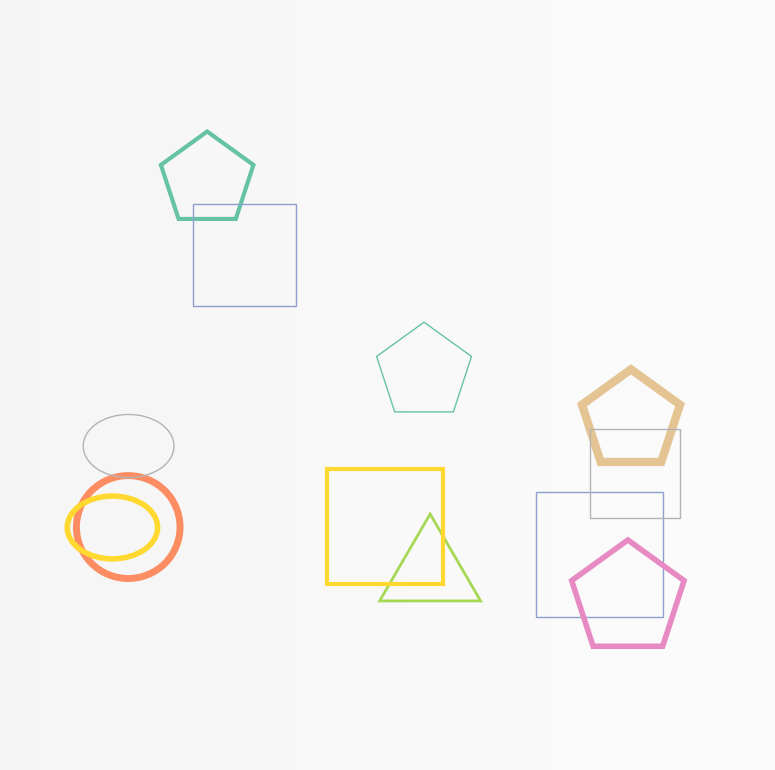[{"shape": "pentagon", "thickness": 1.5, "radius": 0.31, "center": [0.267, 0.766]}, {"shape": "pentagon", "thickness": 0.5, "radius": 0.32, "center": [0.547, 0.517]}, {"shape": "circle", "thickness": 2.5, "radius": 0.33, "center": [0.165, 0.316]}, {"shape": "square", "thickness": 0.5, "radius": 0.33, "center": [0.316, 0.669]}, {"shape": "square", "thickness": 0.5, "radius": 0.41, "center": [0.774, 0.28]}, {"shape": "pentagon", "thickness": 2, "radius": 0.38, "center": [0.81, 0.222]}, {"shape": "triangle", "thickness": 1, "radius": 0.38, "center": [0.555, 0.257]}, {"shape": "oval", "thickness": 2, "radius": 0.29, "center": [0.145, 0.315]}, {"shape": "square", "thickness": 1.5, "radius": 0.37, "center": [0.497, 0.316]}, {"shape": "pentagon", "thickness": 3, "radius": 0.33, "center": [0.814, 0.454]}, {"shape": "oval", "thickness": 0.5, "radius": 0.29, "center": [0.166, 0.421]}, {"shape": "square", "thickness": 0.5, "radius": 0.29, "center": [0.819, 0.385]}]